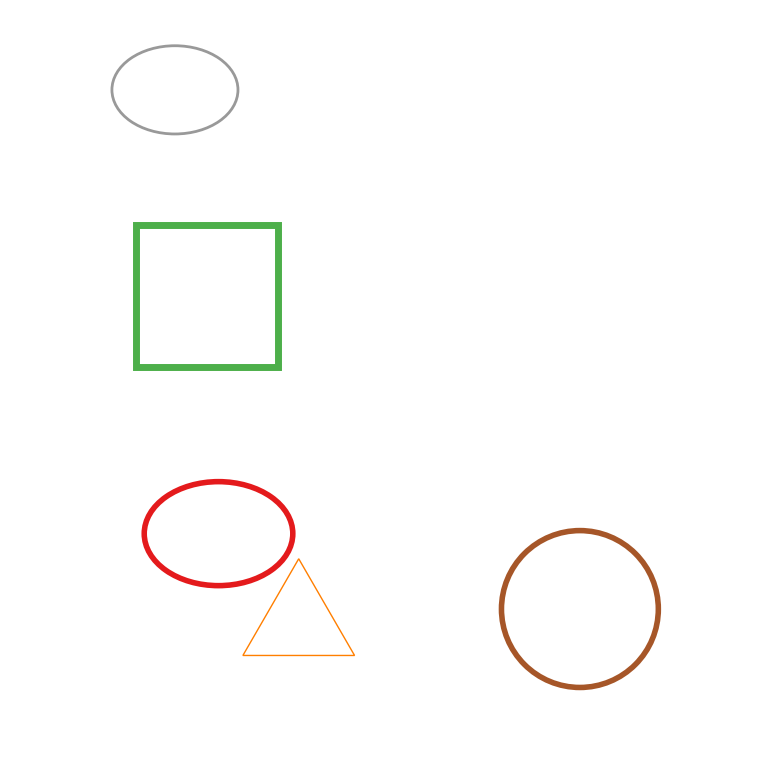[{"shape": "oval", "thickness": 2, "radius": 0.48, "center": [0.284, 0.307]}, {"shape": "square", "thickness": 2.5, "radius": 0.46, "center": [0.269, 0.615]}, {"shape": "triangle", "thickness": 0.5, "radius": 0.42, "center": [0.388, 0.191]}, {"shape": "circle", "thickness": 2, "radius": 0.51, "center": [0.753, 0.209]}, {"shape": "oval", "thickness": 1, "radius": 0.41, "center": [0.227, 0.883]}]